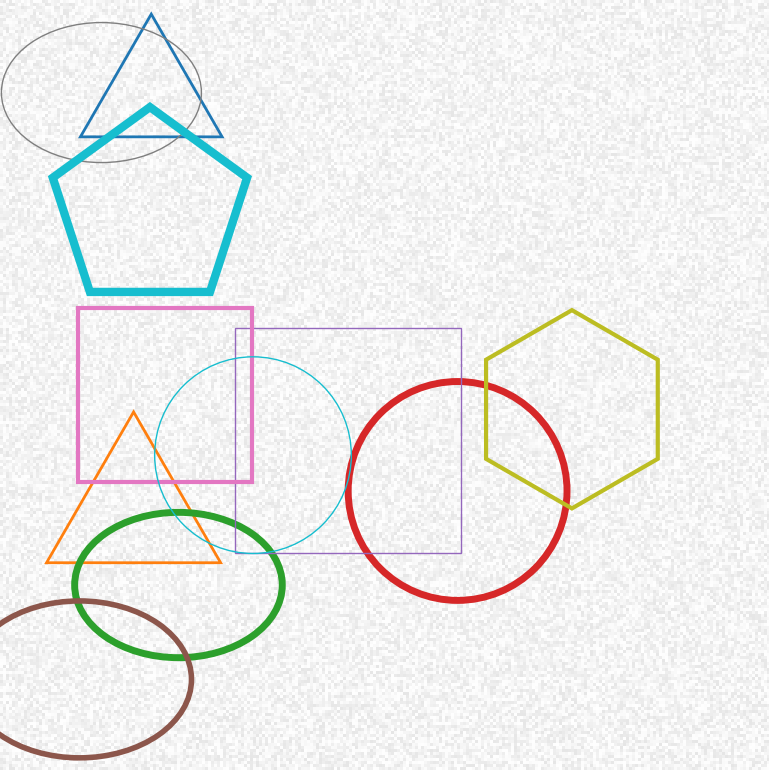[{"shape": "triangle", "thickness": 1, "radius": 0.53, "center": [0.196, 0.875]}, {"shape": "triangle", "thickness": 1, "radius": 0.65, "center": [0.174, 0.334]}, {"shape": "oval", "thickness": 2.5, "radius": 0.67, "center": [0.232, 0.24]}, {"shape": "circle", "thickness": 2.5, "radius": 0.71, "center": [0.594, 0.362]}, {"shape": "square", "thickness": 0.5, "radius": 0.73, "center": [0.452, 0.428]}, {"shape": "oval", "thickness": 2, "radius": 0.73, "center": [0.103, 0.118]}, {"shape": "square", "thickness": 1.5, "radius": 0.57, "center": [0.214, 0.486]}, {"shape": "oval", "thickness": 0.5, "radius": 0.65, "center": [0.132, 0.88]}, {"shape": "hexagon", "thickness": 1.5, "radius": 0.64, "center": [0.743, 0.468]}, {"shape": "pentagon", "thickness": 3, "radius": 0.66, "center": [0.195, 0.728]}, {"shape": "circle", "thickness": 0.5, "radius": 0.64, "center": [0.329, 0.409]}]